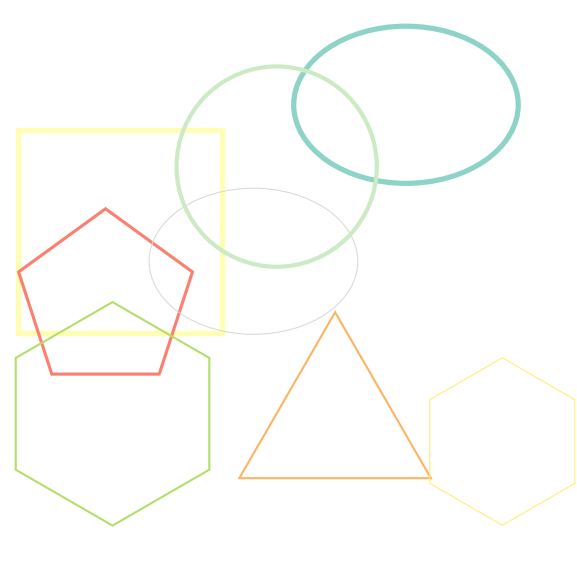[{"shape": "oval", "thickness": 2.5, "radius": 0.97, "center": [0.703, 0.818]}, {"shape": "square", "thickness": 2.5, "radius": 0.88, "center": [0.208, 0.598]}, {"shape": "pentagon", "thickness": 1.5, "radius": 0.79, "center": [0.183, 0.479]}, {"shape": "triangle", "thickness": 1, "radius": 0.96, "center": [0.58, 0.267]}, {"shape": "hexagon", "thickness": 1, "radius": 0.97, "center": [0.195, 0.283]}, {"shape": "oval", "thickness": 0.5, "radius": 0.9, "center": [0.439, 0.547]}, {"shape": "circle", "thickness": 2, "radius": 0.87, "center": [0.479, 0.711]}, {"shape": "hexagon", "thickness": 0.5, "radius": 0.72, "center": [0.87, 0.235]}]